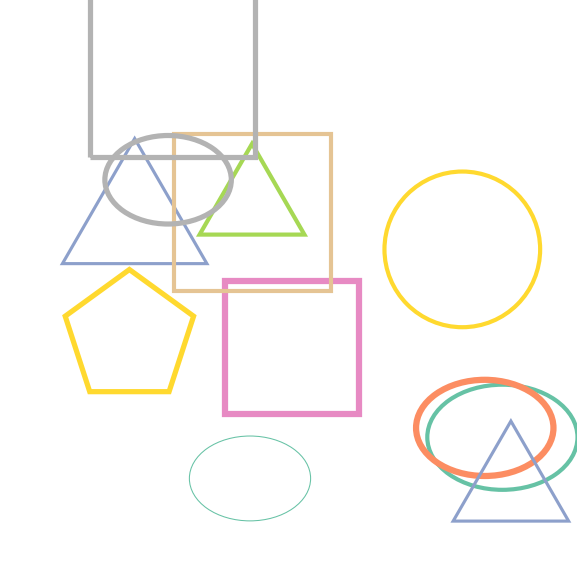[{"shape": "oval", "thickness": 0.5, "radius": 0.52, "center": [0.433, 0.171]}, {"shape": "oval", "thickness": 2, "radius": 0.65, "center": [0.87, 0.242]}, {"shape": "oval", "thickness": 3, "radius": 0.59, "center": [0.839, 0.258]}, {"shape": "triangle", "thickness": 1.5, "radius": 0.58, "center": [0.885, 0.155]}, {"shape": "triangle", "thickness": 1.5, "radius": 0.72, "center": [0.233, 0.615]}, {"shape": "square", "thickness": 3, "radius": 0.58, "center": [0.506, 0.398]}, {"shape": "triangle", "thickness": 2, "radius": 0.52, "center": [0.436, 0.645]}, {"shape": "circle", "thickness": 2, "radius": 0.67, "center": [0.801, 0.567]}, {"shape": "pentagon", "thickness": 2.5, "radius": 0.58, "center": [0.224, 0.415]}, {"shape": "square", "thickness": 2, "radius": 0.68, "center": [0.437, 0.631]}, {"shape": "square", "thickness": 2.5, "radius": 0.72, "center": [0.299, 0.871]}, {"shape": "oval", "thickness": 2.5, "radius": 0.55, "center": [0.291, 0.688]}]